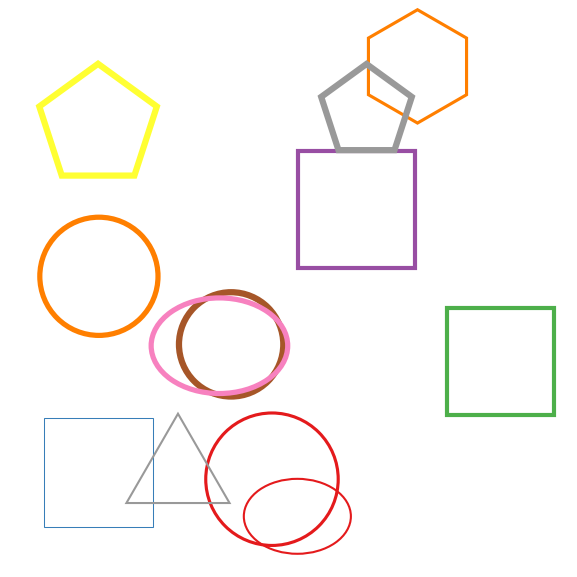[{"shape": "oval", "thickness": 1, "radius": 0.46, "center": [0.515, 0.105]}, {"shape": "circle", "thickness": 1.5, "radius": 0.57, "center": [0.471, 0.169]}, {"shape": "square", "thickness": 0.5, "radius": 0.47, "center": [0.171, 0.181]}, {"shape": "square", "thickness": 2, "radius": 0.46, "center": [0.866, 0.374]}, {"shape": "square", "thickness": 2, "radius": 0.51, "center": [0.618, 0.636]}, {"shape": "circle", "thickness": 2.5, "radius": 0.51, "center": [0.171, 0.521]}, {"shape": "hexagon", "thickness": 1.5, "radius": 0.49, "center": [0.723, 0.884]}, {"shape": "pentagon", "thickness": 3, "radius": 0.53, "center": [0.17, 0.782]}, {"shape": "circle", "thickness": 3, "radius": 0.45, "center": [0.4, 0.403]}, {"shape": "oval", "thickness": 2.5, "radius": 0.59, "center": [0.38, 0.4]}, {"shape": "pentagon", "thickness": 3, "radius": 0.41, "center": [0.635, 0.806]}, {"shape": "triangle", "thickness": 1, "radius": 0.52, "center": [0.308, 0.18]}]